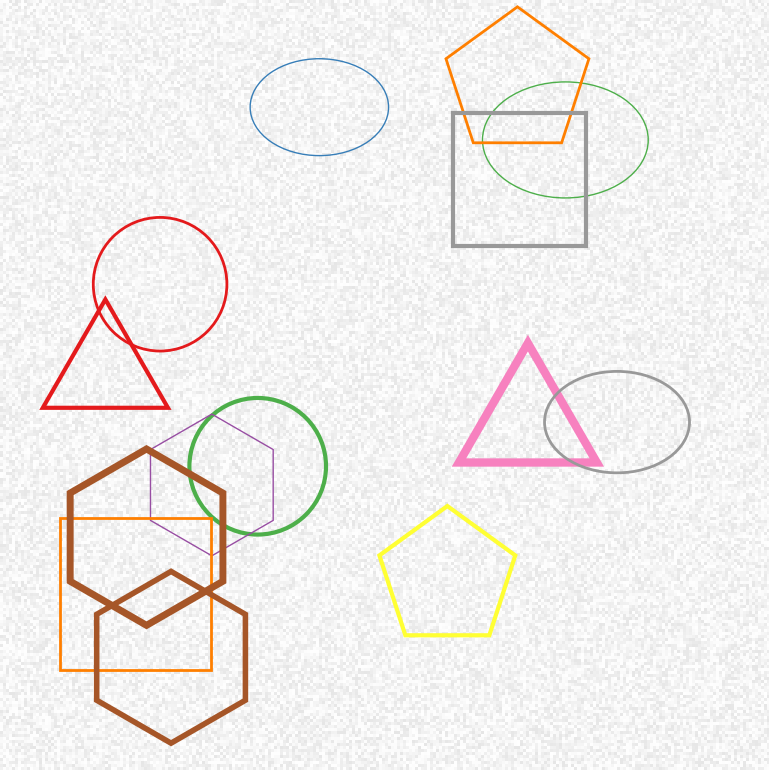[{"shape": "triangle", "thickness": 1.5, "radius": 0.47, "center": [0.137, 0.517]}, {"shape": "circle", "thickness": 1, "radius": 0.43, "center": [0.208, 0.631]}, {"shape": "oval", "thickness": 0.5, "radius": 0.45, "center": [0.415, 0.861]}, {"shape": "circle", "thickness": 1.5, "radius": 0.44, "center": [0.335, 0.394]}, {"shape": "oval", "thickness": 0.5, "radius": 0.54, "center": [0.734, 0.818]}, {"shape": "hexagon", "thickness": 0.5, "radius": 0.46, "center": [0.275, 0.37]}, {"shape": "pentagon", "thickness": 1, "radius": 0.49, "center": [0.672, 0.894]}, {"shape": "square", "thickness": 1, "radius": 0.49, "center": [0.176, 0.229]}, {"shape": "pentagon", "thickness": 1.5, "radius": 0.46, "center": [0.581, 0.25]}, {"shape": "hexagon", "thickness": 2, "radius": 0.56, "center": [0.222, 0.146]}, {"shape": "hexagon", "thickness": 2.5, "radius": 0.57, "center": [0.19, 0.302]}, {"shape": "triangle", "thickness": 3, "radius": 0.52, "center": [0.686, 0.451]}, {"shape": "square", "thickness": 1.5, "radius": 0.43, "center": [0.674, 0.766]}, {"shape": "oval", "thickness": 1, "radius": 0.47, "center": [0.801, 0.452]}]